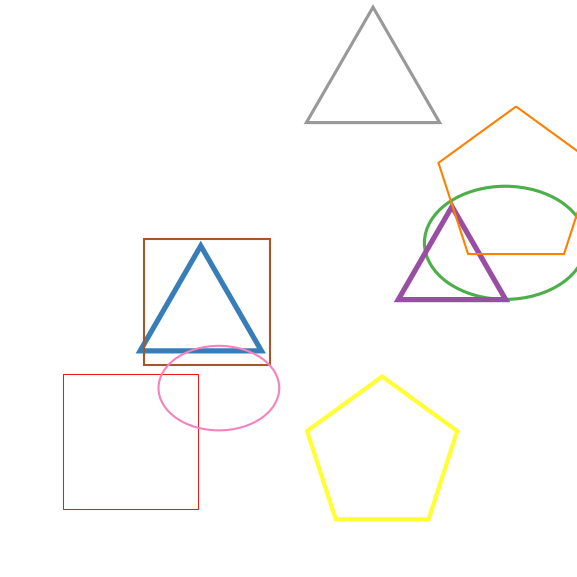[{"shape": "square", "thickness": 0.5, "radius": 0.58, "center": [0.226, 0.235]}, {"shape": "triangle", "thickness": 2.5, "radius": 0.61, "center": [0.348, 0.452]}, {"shape": "oval", "thickness": 1.5, "radius": 0.7, "center": [0.875, 0.579]}, {"shape": "triangle", "thickness": 2.5, "radius": 0.54, "center": [0.783, 0.534]}, {"shape": "pentagon", "thickness": 1, "radius": 0.71, "center": [0.894, 0.673]}, {"shape": "pentagon", "thickness": 2, "radius": 0.68, "center": [0.662, 0.21]}, {"shape": "square", "thickness": 1, "radius": 0.54, "center": [0.359, 0.476]}, {"shape": "oval", "thickness": 1, "radius": 0.52, "center": [0.379, 0.327]}, {"shape": "triangle", "thickness": 1.5, "radius": 0.67, "center": [0.646, 0.853]}]